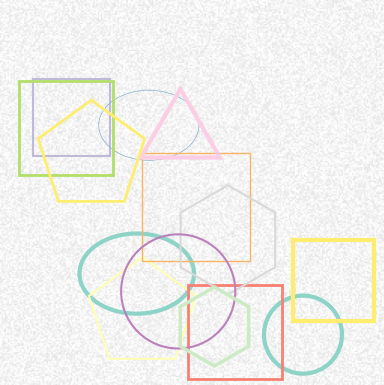[{"shape": "circle", "thickness": 3, "radius": 0.51, "center": [0.787, 0.131]}, {"shape": "oval", "thickness": 3, "radius": 0.74, "center": [0.355, 0.289]}, {"shape": "pentagon", "thickness": 1.5, "radius": 0.73, "center": [0.37, 0.186]}, {"shape": "square", "thickness": 1.5, "radius": 0.5, "center": [0.185, 0.696]}, {"shape": "square", "thickness": 2, "radius": 0.61, "center": [0.611, 0.139]}, {"shape": "oval", "thickness": 0.5, "radius": 0.65, "center": [0.387, 0.675]}, {"shape": "square", "thickness": 1, "radius": 0.7, "center": [0.509, 0.462]}, {"shape": "square", "thickness": 2, "radius": 0.61, "center": [0.171, 0.667]}, {"shape": "triangle", "thickness": 3, "radius": 0.59, "center": [0.469, 0.65]}, {"shape": "hexagon", "thickness": 1.5, "radius": 0.71, "center": [0.592, 0.377]}, {"shape": "circle", "thickness": 1.5, "radius": 0.74, "center": [0.463, 0.243]}, {"shape": "hexagon", "thickness": 2.5, "radius": 0.51, "center": [0.557, 0.152]}, {"shape": "square", "thickness": 3, "radius": 0.52, "center": [0.867, 0.271]}, {"shape": "pentagon", "thickness": 2, "radius": 0.73, "center": [0.237, 0.595]}]